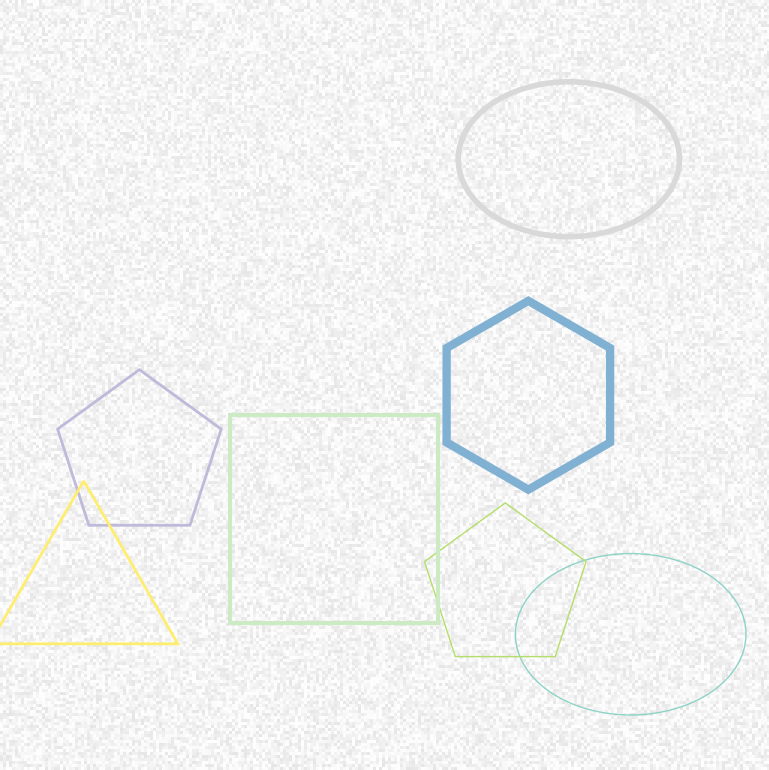[{"shape": "oval", "thickness": 0.5, "radius": 0.75, "center": [0.819, 0.176]}, {"shape": "pentagon", "thickness": 1, "radius": 0.56, "center": [0.181, 0.408]}, {"shape": "hexagon", "thickness": 3, "radius": 0.61, "center": [0.686, 0.487]}, {"shape": "pentagon", "thickness": 0.5, "radius": 0.55, "center": [0.656, 0.237]}, {"shape": "oval", "thickness": 2, "radius": 0.72, "center": [0.739, 0.793]}, {"shape": "square", "thickness": 1.5, "radius": 0.67, "center": [0.434, 0.326]}, {"shape": "triangle", "thickness": 1, "radius": 0.71, "center": [0.109, 0.234]}]